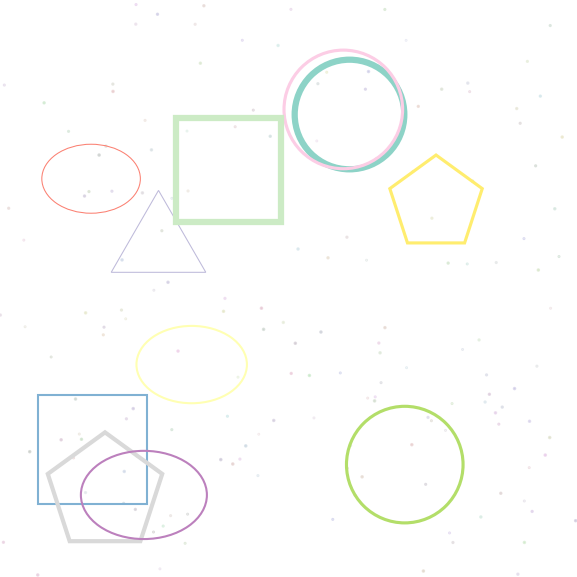[{"shape": "circle", "thickness": 3, "radius": 0.47, "center": [0.605, 0.801]}, {"shape": "oval", "thickness": 1, "radius": 0.48, "center": [0.332, 0.368]}, {"shape": "triangle", "thickness": 0.5, "radius": 0.47, "center": [0.274, 0.575]}, {"shape": "oval", "thickness": 0.5, "radius": 0.43, "center": [0.158, 0.69]}, {"shape": "square", "thickness": 1, "radius": 0.47, "center": [0.16, 0.22]}, {"shape": "circle", "thickness": 1.5, "radius": 0.5, "center": [0.701, 0.195]}, {"shape": "circle", "thickness": 1.5, "radius": 0.51, "center": [0.594, 0.81]}, {"shape": "pentagon", "thickness": 2, "radius": 0.52, "center": [0.182, 0.146]}, {"shape": "oval", "thickness": 1, "radius": 0.55, "center": [0.249, 0.142]}, {"shape": "square", "thickness": 3, "radius": 0.45, "center": [0.396, 0.705]}, {"shape": "pentagon", "thickness": 1.5, "radius": 0.42, "center": [0.755, 0.647]}]